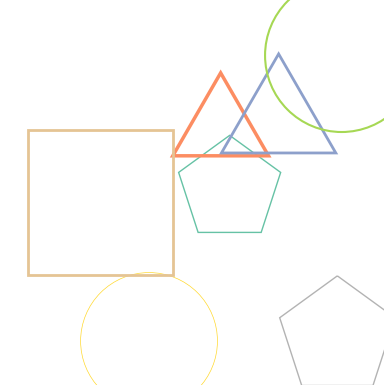[{"shape": "pentagon", "thickness": 1, "radius": 0.7, "center": [0.596, 0.509]}, {"shape": "triangle", "thickness": 2.5, "radius": 0.72, "center": [0.573, 0.667]}, {"shape": "triangle", "thickness": 2, "radius": 0.86, "center": [0.724, 0.688]}, {"shape": "circle", "thickness": 1.5, "radius": 0.99, "center": [0.887, 0.856]}, {"shape": "circle", "thickness": 0.5, "radius": 0.89, "center": [0.387, 0.114]}, {"shape": "square", "thickness": 2, "radius": 0.94, "center": [0.261, 0.474]}, {"shape": "pentagon", "thickness": 1, "radius": 0.79, "center": [0.876, 0.126]}]